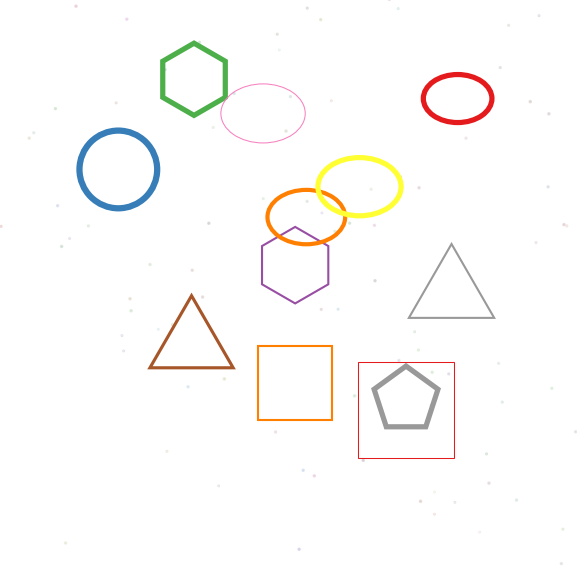[{"shape": "square", "thickness": 0.5, "radius": 0.42, "center": [0.703, 0.289]}, {"shape": "oval", "thickness": 2.5, "radius": 0.3, "center": [0.792, 0.829]}, {"shape": "circle", "thickness": 3, "radius": 0.34, "center": [0.205, 0.706]}, {"shape": "hexagon", "thickness": 2.5, "radius": 0.31, "center": [0.336, 0.862]}, {"shape": "hexagon", "thickness": 1, "radius": 0.33, "center": [0.511, 0.54]}, {"shape": "square", "thickness": 1, "radius": 0.32, "center": [0.511, 0.336]}, {"shape": "oval", "thickness": 2, "radius": 0.34, "center": [0.53, 0.623]}, {"shape": "oval", "thickness": 2.5, "radius": 0.36, "center": [0.623, 0.676]}, {"shape": "triangle", "thickness": 1.5, "radius": 0.42, "center": [0.332, 0.404]}, {"shape": "oval", "thickness": 0.5, "radius": 0.37, "center": [0.456, 0.803]}, {"shape": "pentagon", "thickness": 2.5, "radius": 0.29, "center": [0.703, 0.307]}, {"shape": "triangle", "thickness": 1, "radius": 0.43, "center": [0.782, 0.491]}]